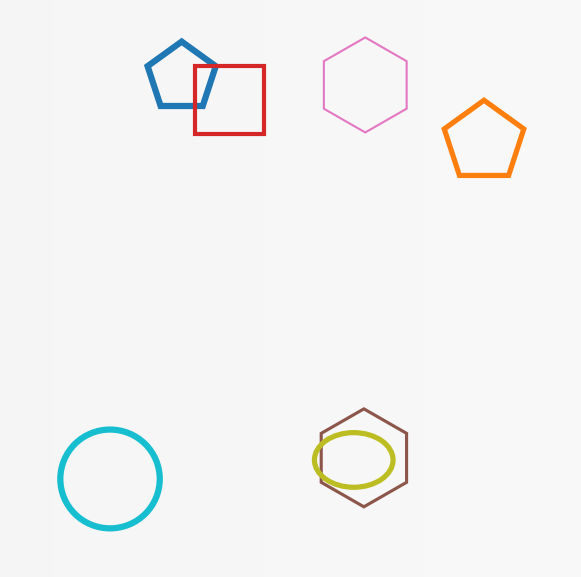[{"shape": "pentagon", "thickness": 3, "radius": 0.31, "center": [0.313, 0.865]}, {"shape": "pentagon", "thickness": 2.5, "radius": 0.36, "center": [0.833, 0.754]}, {"shape": "square", "thickness": 2, "radius": 0.3, "center": [0.395, 0.826]}, {"shape": "hexagon", "thickness": 1.5, "radius": 0.42, "center": [0.626, 0.206]}, {"shape": "hexagon", "thickness": 1, "radius": 0.41, "center": [0.628, 0.852]}, {"shape": "oval", "thickness": 2.5, "radius": 0.34, "center": [0.609, 0.203]}, {"shape": "circle", "thickness": 3, "radius": 0.43, "center": [0.189, 0.17]}]